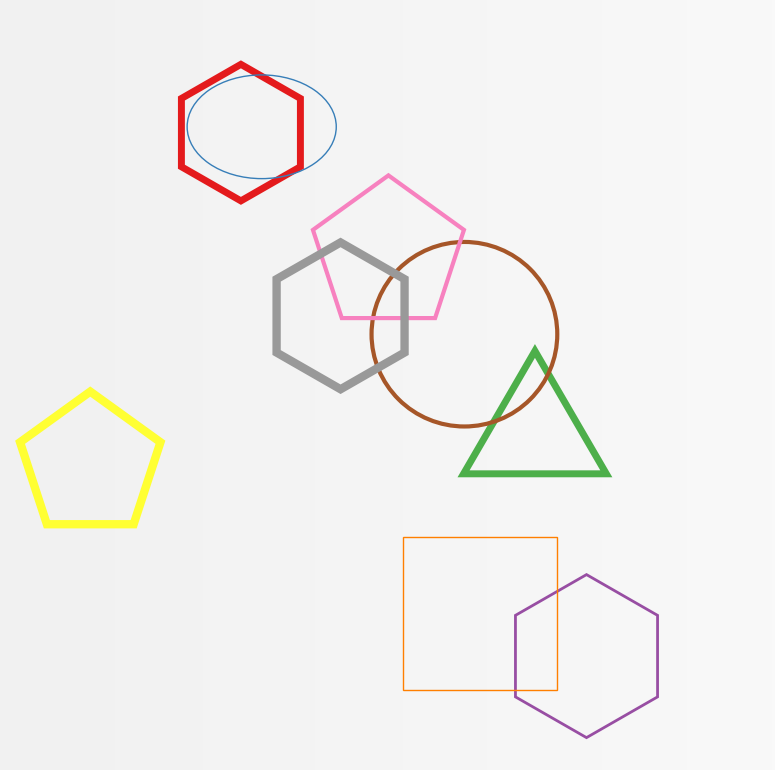[{"shape": "hexagon", "thickness": 2.5, "radius": 0.44, "center": [0.311, 0.828]}, {"shape": "oval", "thickness": 0.5, "radius": 0.48, "center": [0.338, 0.835]}, {"shape": "triangle", "thickness": 2.5, "radius": 0.53, "center": [0.69, 0.438]}, {"shape": "hexagon", "thickness": 1, "radius": 0.53, "center": [0.757, 0.148]}, {"shape": "square", "thickness": 0.5, "radius": 0.5, "center": [0.619, 0.203]}, {"shape": "pentagon", "thickness": 3, "radius": 0.48, "center": [0.116, 0.396]}, {"shape": "circle", "thickness": 1.5, "radius": 0.6, "center": [0.599, 0.566]}, {"shape": "pentagon", "thickness": 1.5, "radius": 0.51, "center": [0.501, 0.67]}, {"shape": "hexagon", "thickness": 3, "radius": 0.48, "center": [0.439, 0.59]}]